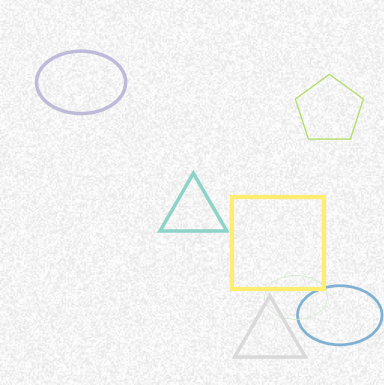[{"shape": "triangle", "thickness": 2.5, "radius": 0.5, "center": [0.502, 0.45]}, {"shape": "oval", "thickness": 2.5, "radius": 0.58, "center": [0.211, 0.786]}, {"shape": "oval", "thickness": 2, "radius": 0.55, "center": [0.883, 0.181]}, {"shape": "pentagon", "thickness": 1, "radius": 0.46, "center": [0.856, 0.714]}, {"shape": "triangle", "thickness": 2.5, "radius": 0.53, "center": [0.701, 0.126]}, {"shape": "oval", "thickness": 0.5, "radius": 0.41, "center": [0.769, 0.228]}, {"shape": "square", "thickness": 3, "radius": 0.6, "center": [0.722, 0.37]}]